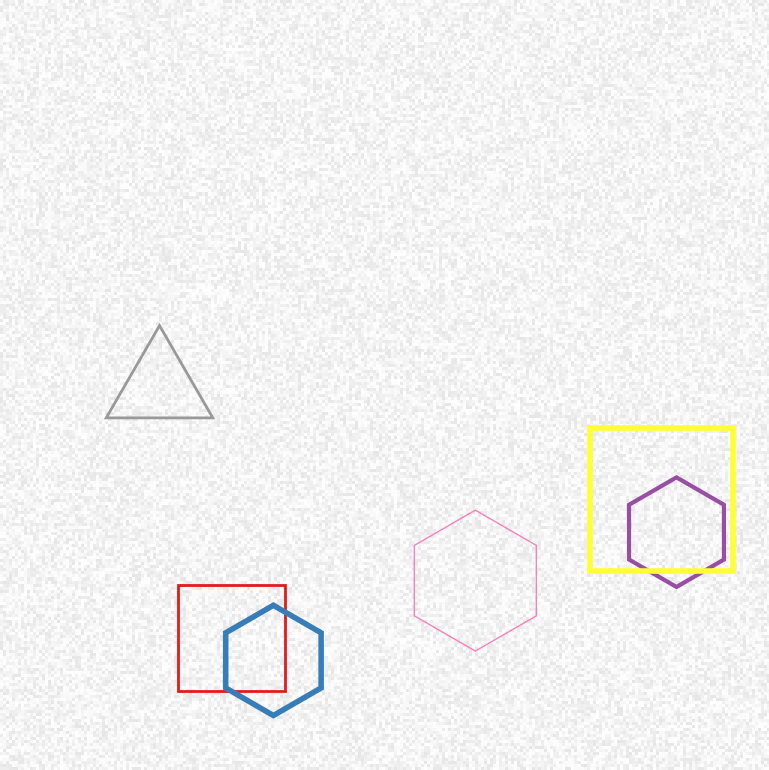[{"shape": "square", "thickness": 1, "radius": 0.34, "center": [0.301, 0.171]}, {"shape": "hexagon", "thickness": 2, "radius": 0.36, "center": [0.355, 0.142]}, {"shape": "hexagon", "thickness": 1.5, "radius": 0.36, "center": [0.879, 0.309]}, {"shape": "square", "thickness": 2, "radius": 0.47, "center": [0.859, 0.351]}, {"shape": "hexagon", "thickness": 0.5, "radius": 0.46, "center": [0.617, 0.246]}, {"shape": "triangle", "thickness": 1, "radius": 0.4, "center": [0.207, 0.497]}]